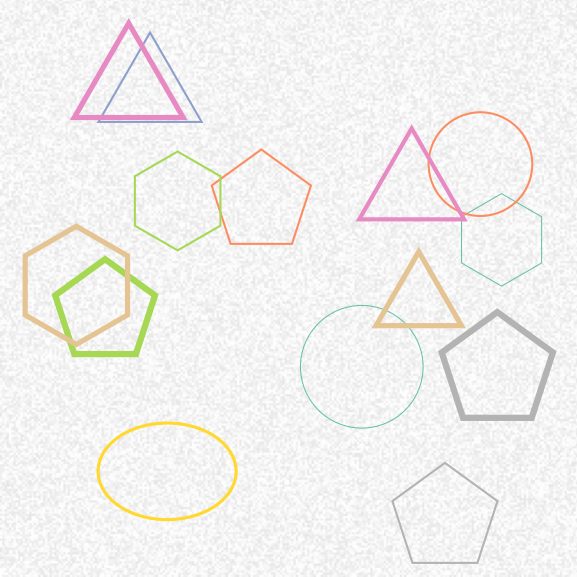[{"shape": "hexagon", "thickness": 0.5, "radius": 0.4, "center": [0.869, 0.584]}, {"shape": "circle", "thickness": 0.5, "radius": 0.53, "center": [0.626, 0.364]}, {"shape": "pentagon", "thickness": 1, "radius": 0.45, "center": [0.452, 0.65]}, {"shape": "circle", "thickness": 1, "radius": 0.45, "center": [0.832, 0.715]}, {"shape": "triangle", "thickness": 1, "radius": 0.52, "center": [0.26, 0.84]}, {"shape": "triangle", "thickness": 2.5, "radius": 0.54, "center": [0.223, 0.85]}, {"shape": "triangle", "thickness": 2, "radius": 0.53, "center": [0.713, 0.672]}, {"shape": "pentagon", "thickness": 3, "radius": 0.45, "center": [0.182, 0.46]}, {"shape": "hexagon", "thickness": 1, "radius": 0.43, "center": [0.308, 0.651]}, {"shape": "oval", "thickness": 1.5, "radius": 0.6, "center": [0.289, 0.183]}, {"shape": "triangle", "thickness": 2.5, "radius": 0.43, "center": [0.725, 0.478]}, {"shape": "hexagon", "thickness": 2.5, "radius": 0.51, "center": [0.132, 0.505]}, {"shape": "pentagon", "thickness": 1, "radius": 0.48, "center": [0.77, 0.102]}, {"shape": "pentagon", "thickness": 3, "radius": 0.51, "center": [0.861, 0.358]}]